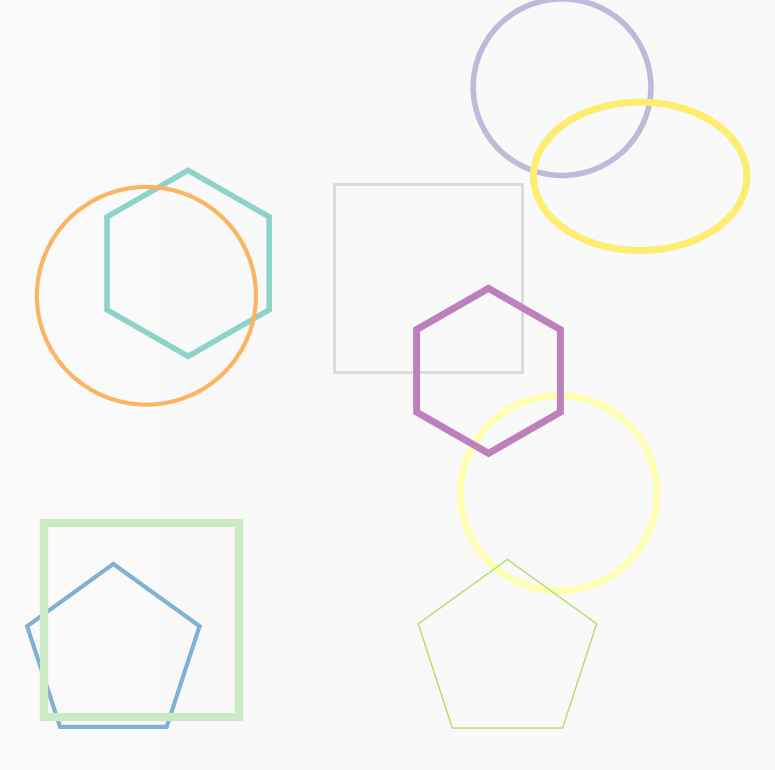[{"shape": "hexagon", "thickness": 2, "radius": 0.6, "center": [0.243, 0.658]}, {"shape": "circle", "thickness": 2.5, "radius": 0.63, "center": [0.721, 0.36]}, {"shape": "circle", "thickness": 2, "radius": 0.57, "center": [0.725, 0.887]}, {"shape": "pentagon", "thickness": 1.5, "radius": 0.58, "center": [0.146, 0.151]}, {"shape": "circle", "thickness": 1.5, "radius": 0.71, "center": [0.189, 0.616]}, {"shape": "pentagon", "thickness": 0.5, "radius": 0.61, "center": [0.655, 0.152]}, {"shape": "square", "thickness": 1, "radius": 0.61, "center": [0.552, 0.639]}, {"shape": "hexagon", "thickness": 2.5, "radius": 0.54, "center": [0.63, 0.518]}, {"shape": "square", "thickness": 3, "radius": 0.63, "center": [0.183, 0.194]}, {"shape": "oval", "thickness": 2.5, "radius": 0.69, "center": [0.826, 0.771]}]